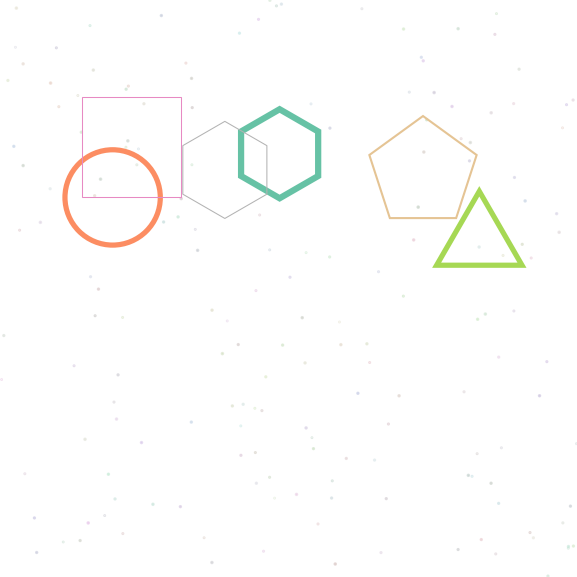[{"shape": "hexagon", "thickness": 3, "radius": 0.39, "center": [0.484, 0.733]}, {"shape": "circle", "thickness": 2.5, "radius": 0.41, "center": [0.195, 0.657]}, {"shape": "square", "thickness": 0.5, "radius": 0.43, "center": [0.227, 0.745]}, {"shape": "triangle", "thickness": 2.5, "radius": 0.43, "center": [0.83, 0.583]}, {"shape": "pentagon", "thickness": 1, "radius": 0.49, "center": [0.732, 0.701]}, {"shape": "hexagon", "thickness": 0.5, "radius": 0.42, "center": [0.389, 0.705]}]